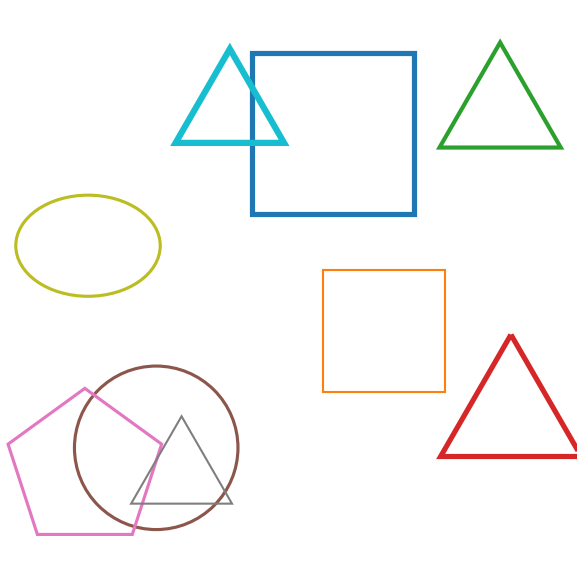[{"shape": "square", "thickness": 2.5, "radius": 0.7, "center": [0.577, 0.768]}, {"shape": "square", "thickness": 1, "radius": 0.53, "center": [0.665, 0.426]}, {"shape": "triangle", "thickness": 2, "radius": 0.61, "center": [0.866, 0.804]}, {"shape": "triangle", "thickness": 2.5, "radius": 0.7, "center": [0.885, 0.279]}, {"shape": "circle", "thickness": 1.5, "radius": 0.71, "center": [0.27, 0.224]}, {"shape": "pentagon", "thickness": 1.5, "radius": 0.7, "center": [0.147, 0.187]}, {"shape": "triangle", "thickness": 1, "radius": 0.5, "center": [0.314, 0.177]}, {"shape": "oval", "thickness": 1.5, "radius": 0.63, "center": [0.152, 0.574]}, {"shape": "triangle", "thickness": 3, "radius": 0.54, "center": [0.398, 0.806]}]